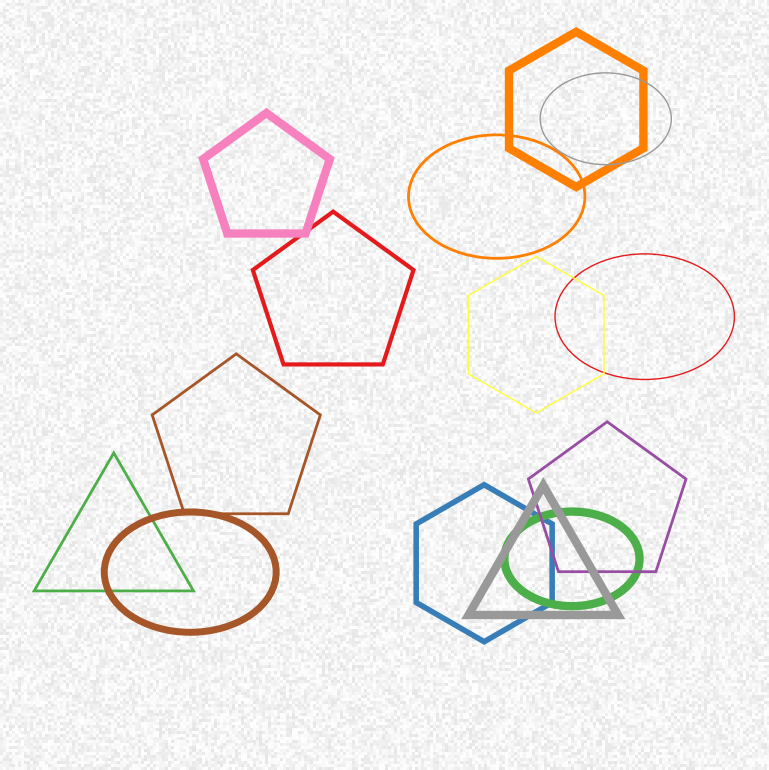[{"shape": "pentagon", "thickness": 1.5, "radius": 0.55, "center": [0.433, 0.615]}, {"shape": "oval", "thickness": 0.5, "radius": 0.58, "center": [0.837, 0.589]}, {"shape": "hexagon", "thickness": 2, "radius": 0.51, "center": [0.629, 0.269]}, {"shape": "oval", "thickness": 3, "radius": 0.44, "center": [0.743, 0.274]}, {"shape": "triangle", "thickness": 1, "radius": 0.6, "center": [0.148, 0.292]}, {"shape": "pentagon", "thickness": 1, "radius": 0.54, "center": [0.789, 0.345]}, {"shape": "hexagon", "thickness": 3, "radius": 0.5, "center": [0.748, 0.858]}, {"shape": "oval", "thickness": 1, "radius": 0.57, "center": [0.645, 0.745]}, {"shape": "hexagon", "thickness": 0.5, "radius": 0.51, "center": [0.696, 0.565]}, {"shape": "pentagon", "thickness": 1, "radius": 0.57, "center": [0.307, 0.426]}, {"shape": "oval", "thickness": 2.5, "radius": 0.56, "center": [0.247, 0.257]}, {"shape": "pentagon", "thickness": 3, "radius": 0.43, "center": [0.346, 0.767]}, {"shape": "triangle", "thickness": 3, "radius": 0.56, "center": [0.706, 0.257]}, {"shape": "oval", "thickness": 0.5, "radius": 0.43, "center": [0.787, 0.846]}]